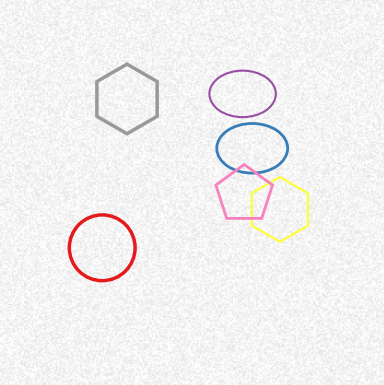[{"shape": "circle", "thickness": 2.5, "radius": 0.43, "center": [0.265, 0.356]}, {"shape": "oval", "thickness": 2, "radius": 0.46, "center": [0.655, 0.615]}, {"shape": "oval", "thickness": 1.5, "radius": 0.43, "center": [0.63, 0.756]}, {"shape": "hexagon", "thickness": 1.5, "radius": 0.42, "center": [0.727, 0.456]}, {"shape": "pentagon", "thickness": 2, "radius": 0.39, "center": [0.634, 0.495]}, {"shape": "hexagon", "thickness": 2.5, "radius": 0.45, "center": [0.33, 0.743]}]